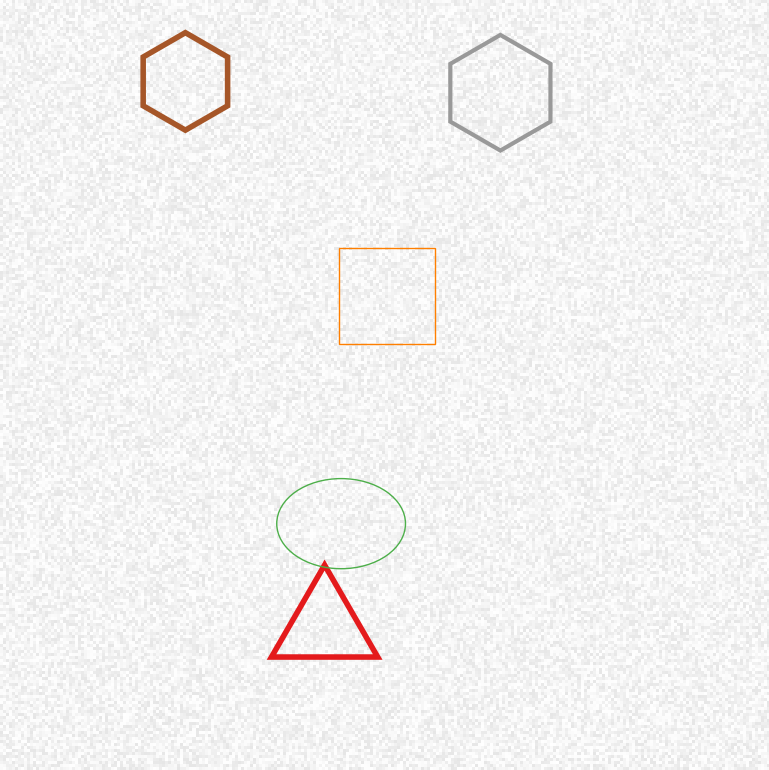[{"shape": "triangle", "thickness": 2, "radius": 0.4, "center": [0.422, 0.187]}, {"shape": "oval", "thickness": 0.5, "radius": 0.42, "center": [0.443, 0.32]}, {"shape": "square", "thickness": 0.5, "radius": 0.31, "center": [0.502, 0.616]}, {"shape": "hexagon", "thickness": 2, "radius": 0.32, "center": [0.241, 0.894]}, {"shape": "hexagon", "thickness": 1.5, "radius": 0.38, "center": [0.65, 0.88]}]